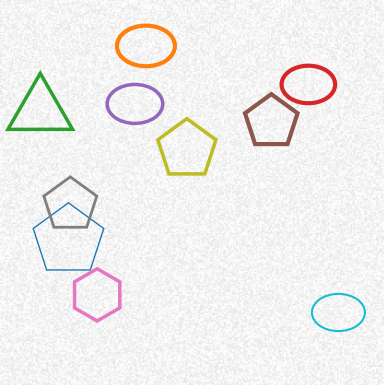[{"shape": "pentagon", "thickness": 1, "radius": 0.48, "center": [0.178, 0.377]}, {"shape": "oval", "thickness": 3, "radius": 0.38, "center": [0.379, 0.881]}, {"shape": "triangle", "thickness": 2.5, "radius": 0.48, "center": [0.105, 0.712]}, {"shape": "oval", "thickness": 3, "radius": 0.35, "center": [0.801, 0.781]}, {"shape": "oval", "thickness": 2.5, "radius": 0.36, "center": [0.351, 0.73]}, {"shape": "pentagon", "thickness": 3, "radius": 0.36, "center": [0.705, 0.684]}, {"shape": "hexagon", "thickness": 2.5, "radius": 0.34, "center": [0.252, 0.234]}, {"shape": "pentagon", "thickness": 2, "radius": 0.36, "center": [0.183, 0.468]}, {"shape": "pentagon", "thickness": 2.5, "radius": 0.4, "center": [0.485, 0.612]}, {"shape": "oval", "thickness": 1.5, "radius": 0.34, "center": [0.879, 0.188]}]